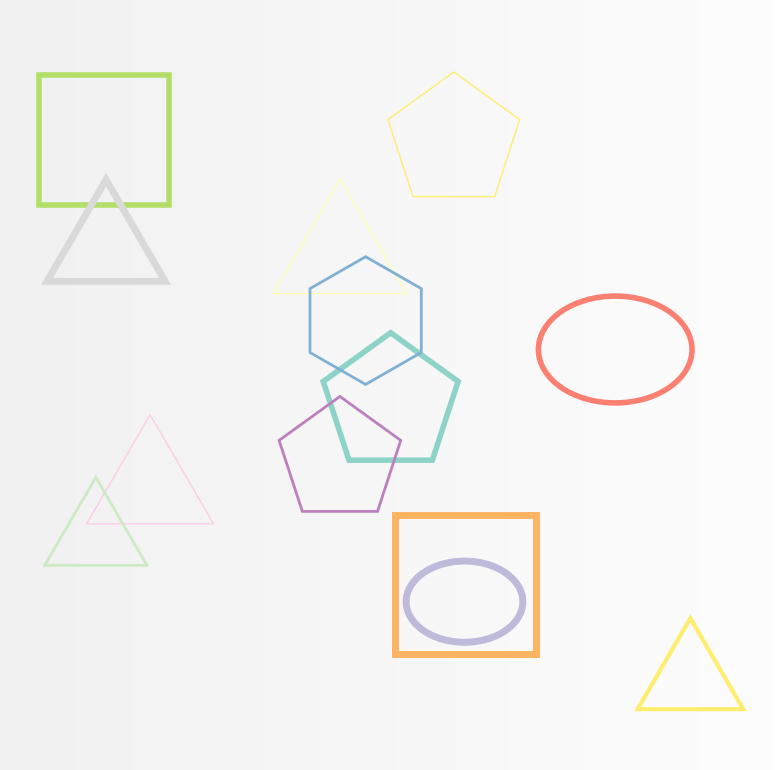[{"shape": "pentagon", "thickness": 2, "radius": 0.46, "center": [0.504, 0.476]}, {"shape": "triangle", "thickness": 0.5, "radius": 0.5, "center": [0.439, 0.668]}, {"shape": "oval", "thickness": 2.5, "radius": 0.38, "center": [0.599, 0.219]}, {"shape": "oval", "thickness": 2, "radius": 0.5, "center": [0.794, 0.546]}, {"shape": "hexagon", "thickness": 1, "radius": 0.41, "center": [0.472, 0.584]}, {"shape": "square", "thickness": 2.5, "radius": 0.45, "center": [0.601, 0.241]}, {"shape": "square", "thickness": 2, "radius": 0.42, "center": [0.134, 0.818]}, {"shape": "triangle", "thickness": 0.5, "radius": 0.47, "center": [0.194, 0.367]}, {"shape": "triangle", "thickness": 2.5, "radius": 0.44, "center": [0.137, 0.679]}, {"shape": "pentagon", "thickness": 1, "radius": 0.41, "center": [0.439, 0.403]}, {"shape": "triangle", "thickness": 1, "radius": 0.38, "center": [0.124, 0.304]}, {"shape": "triangle", "thickness": 1.5, "radius": 0.39, "center": [0.891, 0.118]}, {"shape": "pentagon", "thickness": 0.5, "radius": 0.45, "center": [0.586, 0.817]}]